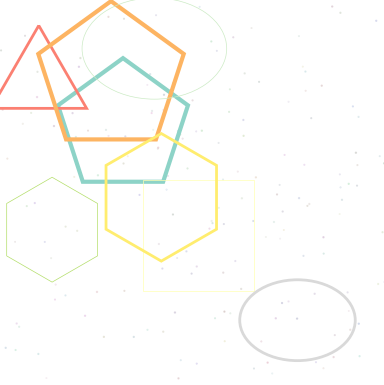[{"shape": "pentagon", "thickness": 3, "radius": 0.89, "center": [0.319, 0.671]}, {"shape": "square", "thickness": 0.5, "radius": 0.72, "center": [0.515, 0.389]}, {"shape": "triangle", "thickness": 2, "radius": 0.72, "center": [0.101, 0.79]}, {"shape": "pentagon", "thickness": 3, "radius": 0.99, "center": [0.288, 0.799]}, {"shape": "hexagon", "thickness": 0.5, "radius": 0.68, "center": [0.135, 0.403]}, {"shape": "oval", "thickness": 2, "radius": 0.75, "center": [0.773, 0.168]}, {"shape": "oval", "thickness": 0.5, "radius": 0.94, "center": [0.401, 0.874]}, {"shape": "hexagon", "thickness": 2, "radius": 0.83, "center": [0.419, 0.488]}]